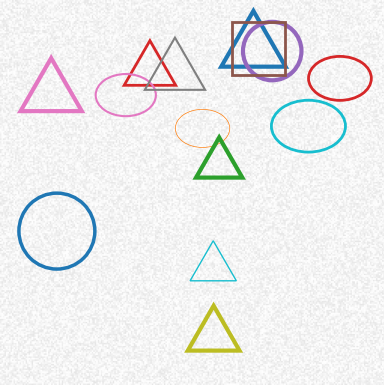[{"shape": "triangle", "thickness": 3, "radius": 0.48, "center": [0.658, 0.875]}, {"shape": "circle", "thickness": 2.5, "radius": 0.49, "center": [0.148, 0.4]}, {"shape": "oval", "thickness": 0.5, "radius": 0.35, "center": [0.526, 0.666]}, {"shape": "triangle", "thickness": 3, "radius": 0.35, "center": [0.569, 0.573]}, {"shape": "triangle", "thickness": 2, "radius": 0.39, "center": [0.389, 0.817]}, {"shape": "oval", "thickness": 2, "radius": 0.41, "center": [0.883, 0.796]}, {"shape": "circle", "thickness": 3, "radius": 0.38, "center": [0.707, 0.867]}, {"shape": "square", "thickness": 2, "radius": 0.34, "center": [0.672, 0.875]}, {"shape": "triangle", "thickness": 3, "radius": 0.46, "center": [0.133, 0.757]}, {"shape": "oval", "thickness": 1.5, "radius": 0.39, "center": [0.327, 0.753]}, {"shape": "triangle", "thickness": 1.5, "radius": 0.45, "center": [0.454, 0.812]}, {"shape": "triangle", "thickness": 3, "radius": 0.39, "center": [0.555, 0.128]}, {"shape": "triangle", "thickness": 1, "radius": 0.35, "center": [0.554, 0.305]}, {"shape": "oval", "thickness": 2, "radius": 0.48, "center": [0.801, 0.672]}]